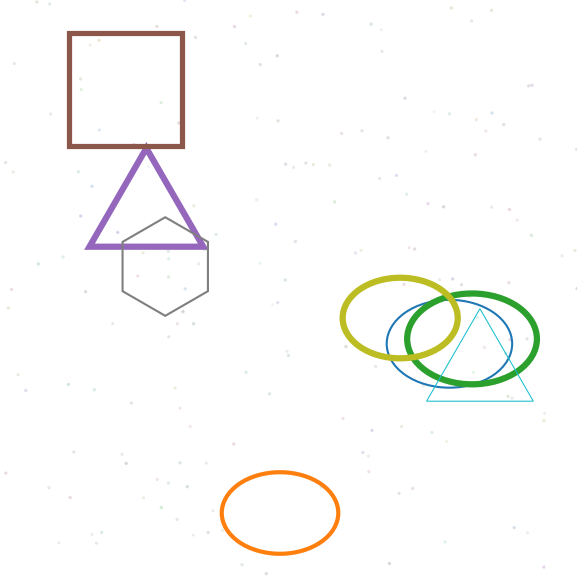[{"shape": "oval", "thickness": 1, "radius": 0.54, "center": [0.778, 0.404]}, {"shape": "oval", "thickness": 2, "radius": 0.5, "center": [0.485, 0.111]}, {"shape": "oval", "thickness": 3, "radius": 0.56, "center": [0.817, 0.412]}, {"shape": "triangle", "thickness": 3, "radius": 0.57, "center": [0.253, 0.629]}, {"shape": "square", "thickness": 2.5, "radius": 0.49, "center": [0.218, 0.845]}, {"shape": "hexagon", "thickness": 1, "radius": 0.43, "center": [0.286, 0.538]}, {"shape": "oval", "thickness": 3, "radius": 0.5, "center": [0.693, 0.448]}, {"shape": "triangle", "thickness": 0.5, "radius": 0.53, "center": [0.831, 0.358]}]